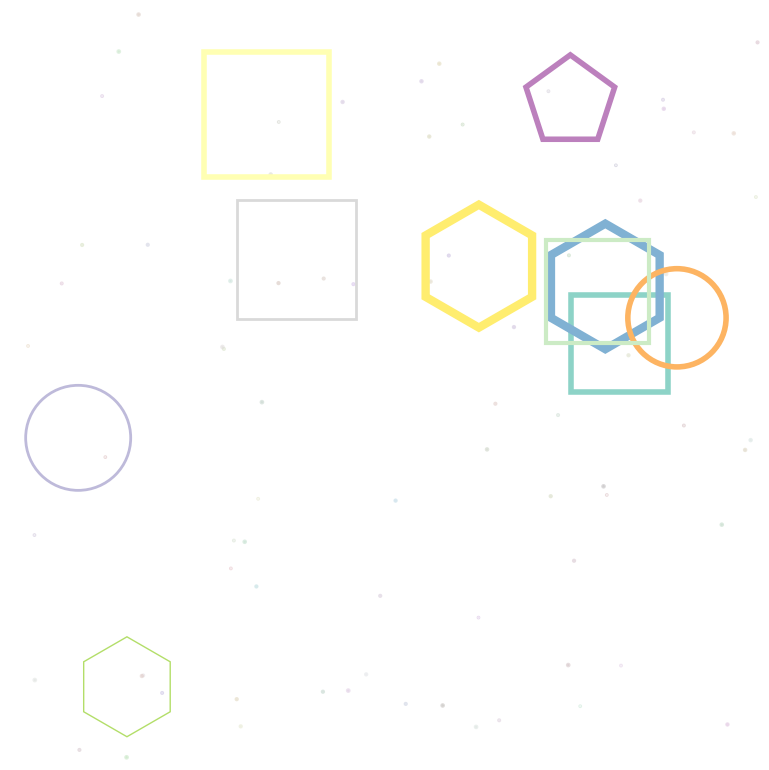[{"shape": "square", "thickness": 2, "radius": 0.32, "center": [0.805, 0.554]}, {"shape": "square", "thickness": 2, "radius": 0.41, "center": [0.346, 0.852]}, {"shape": "circle", "thickness": 1, "radius": 0.34, "center": [0.102, 0.431]}, {"shape": "hexagon", "thickness": 3, "radius": 0.41, "center": [0.786, 0.628]}, {"shape": "circle", "thickness": 2, "radius": 0.32, "center": [0.879, 0.587]}, {"shape": "hexagon", "thickness": 0.5, "radius": 0.32, "center": [0.165, 0.108]}, {"shape": "square", "thickness": 1, "radius": 0.38, "center": [0.385, 0.663]}, {"shape": "pentagon", "thickness": 2, "radius": 0.3, "center": [0.741, 0.868]}, {"shape": "square", "thickness": 1.5, "radius": 0.33, "center": [0.776, 0.622]}, {"shape": "hexagon", "thickness": 3, "radius": 0.4, "center": [0.622, 0.654]}]